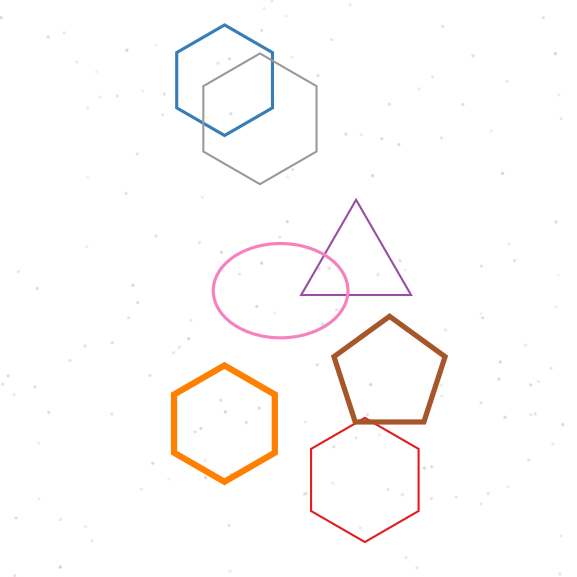[{"shape": "hexagon", "thickness": 1, "radius": 0.54, "center": [0.632, 0.168]}, {"shape": "hexagon", "thickness": 1.5, "radius": 0.48, "center": [0.389, 0.86]}, {"shape": "triangle", "thickness": 1, "radius": 0.55, "center": [0.617, 0.543]}, {"shape": "hexagon", "thickness": 3, "radius": 0.5, "center": [0.389, 0.266]}, {"shape": "pentagon", "thickness": 2.5, "radius": 0.51, "center": [0.675, 0.35]}, {"shape": "oval", "thickness": 1.5, "radius": 0.58, "center": [0.486, 0.496]}, {"shape": "hexagon", "thickness": 1, "radius": 0.57, "center": [0.45, 0.793]}]